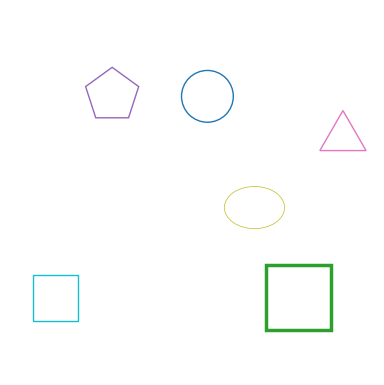[{"shape": "circle", "thickness": 1, "radius": 0.34, "center": [0.539, 0.75]}, {"shape": "square", "thickness": 2.5, "radius": 0.42, "center": [0.774, 0.227]}, {"shape": "pentagon", "thickness": 1, "radius": 0.36, "center": [0.291, 0.753]}, {"shape": "triangle", "thickness": 1, "radius": 0.35, "center": [0.891, 0.644]}, {"shape": "oval", "thickness": 0.5, "radius": 0.39, "center": [0.661, 0.461]}, {"shape": "square", "thickness": 1, "radius": 0.3, "center": [0.144, 0.225]}]